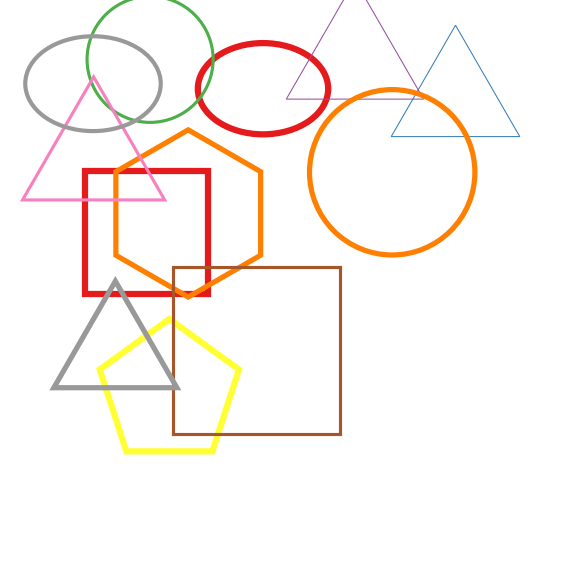[{"shape": "square", "thickness": 3, "radius": 0.53, "center": [0.254, 0.597]}, {"shape": "oval", "thickness": 3, "radius": 0.56, "center": [0.455, 0.846]}, {"shape": "triangle", "thickness": 0.5, "radius": 0.64, "center": [0.789, 0.827]}, {"shape": "circle", "thickness": 1.5, "radius": 0.55, "center": [0.26, 0.896]}, {"shape": "triangle", "thickness": 0.5, "radius": 0.69, "center": [0.615, 0.896]}, {"shape": "circle", "thickness": 2.5, "radius": 0.72, "center": [0.679, 0.701]}, {"shape": "hexagon", "thickness": 2.5, "radius": 0.72, "center": [0.326, 0.63]}, {"shape": "pentagon", "thickness": 3, "radius": 0.63, "center": [0.293, 0.32]}, {"shape": "square", "thickness": 1.5, "radius": 0.72, "center": [0.444, 0.392]}, {"shape": "triangle", "thickness": 1.5, "radius": 0.71, "center": [0.162, 0.724]}, {"shape": "oval", "thickness": 2, "radius": 0.59, "center": [0.161, 0.854]}, {"shape": "triangle", "thickness": 2.5, "radius": 0.61, "center": [0.2, 0.389]}]